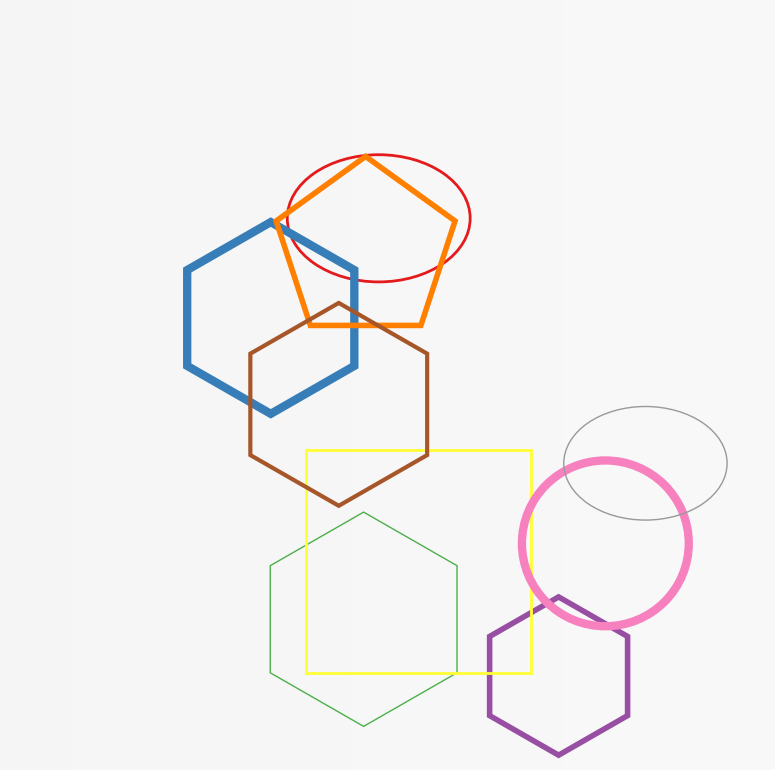[{"shape": "oval", "thickness": 1, "radius": 0.59, "center": [0.489, 0.716]}, {"shape": "hexagon", "thickness": 3, "radius": 0.62, "center": [0.349, 0.587]}, {"shape": "hexagon", "thickness": 0.5, "radius": 0.7, "center": [0.469, 0.196]}, {"shape": "hexagon", "thickness": 2, "radius": 0.51, "center": [0.721, 0.122]}, {"shape": "pentagon", "thickness": 2, "radius": 0.61, "center": [0.472, 0.676]}, {"shape": "square", "thickness": 1, "radius": 0.73, "center": [0.54, 0.27]}, {"shape": "hexagon", "thickness": 1.5, "radius": 0.66, "center": [0.437, 0.475]}, {"shape": "circle", "thickness": 3, "radius": 0.54, "center": [0.781, 0.294]}, {"shape": "oval", "thickness": 0.5, "radius": 0.53, "center": [0.833, 0.398]}]